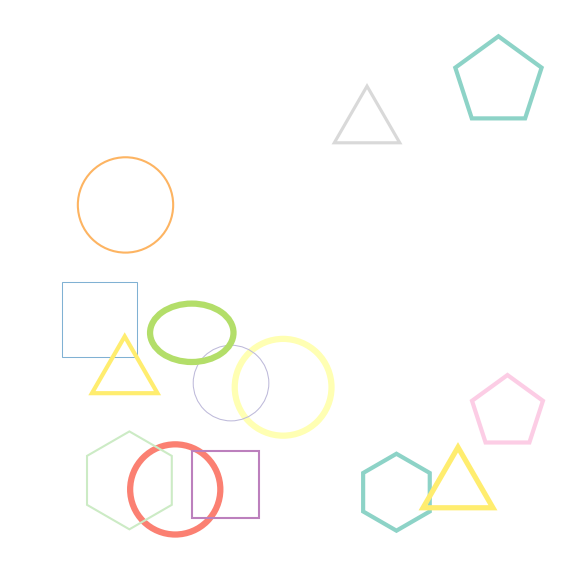[{"shape": "pentagon", "thickness": 2, "radius": 0.39, "center": [0.863, 0.858]}, {"shape": "hexagon", "thickness": 2, "radius": 0.33, "center": [0.686, 0.147]}, {"shape": "circle", "thickness": 3, "radius": 0.42, "center": [0.49, 0.329]}, {"shape": "circle", "thickness": 0.5, "radius": 0.33, "center": [0.4, 0.336]}, {"shape": "circle", "thickness": 3, "radius": 0.39, "center": [0.303, 0.152]}, {"shape": "square", "thickness": 0.5, "radius": 0.33, "center": [0.172, 0.445]}, {"shape": "circle", "thickness": 1, "radius": 0.41, "center": [0.217, 0.644]}, {"shape": "oval", "thickness": 3, "radius": 0.36, "center": [0.332, 0.423]}, {"shape": "pentagon", "thickness": 2, "radius": 0.32, "center": [0.879, 0.285]}, {"shape": "triangle", "thickness": 1.5, "radius": 0.33, "center": [0.636, 0.785]}, {"shape": "square", "thickness": 1, "radius": 0.29, "center": [0.39, 0.16]}, {"shape": "hexagon", "thickness": 1, "radius": 0.42, "center": [0.224, 0.167]}, {"shape": "triangle", "thickness": 2, "radius": 0.33, "center": [0.216, 0.351]}, {"shape": "triangle", "thickness": 2.5, "radius": 0.35, "center": [0.793, 0.155]}]